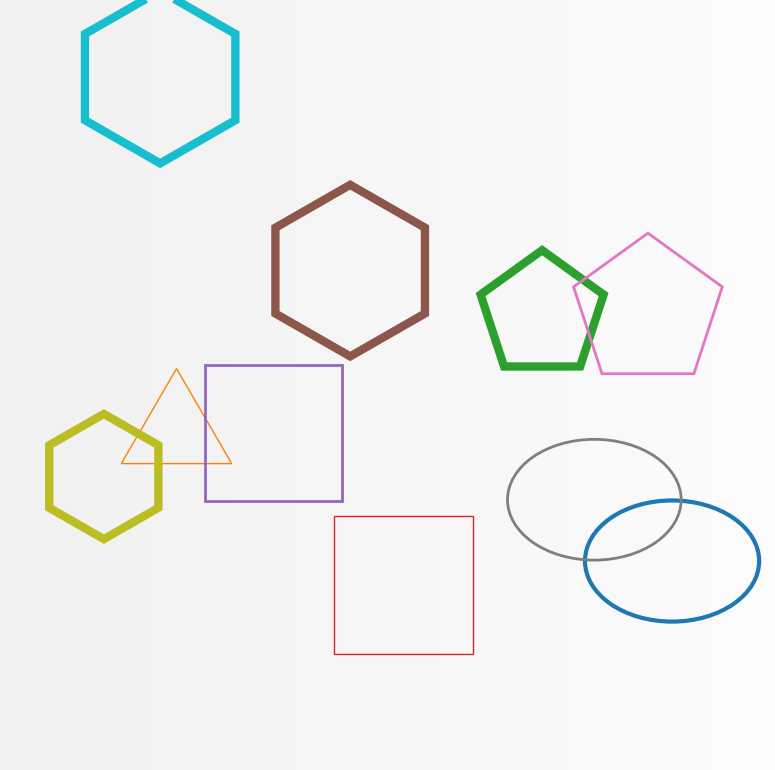[{"shape": "oval", "thickness": 1.5, "radius": 0.56, "center": [0.867, 0.271]}, {"shape": "triangle", "thickness": 0.5, "radius": 0.41, "center": [0.228, 0.439]}, {"shape": "pentagon", "thickness": 3, "radius": 0.42, "center": [0.699, 0.592]}, {"shape": "square", "thickness": 0.5, "radius": 0.45, "center": [0.521, 0.24]}, {"shape": "square", "thickness": 1, "radius": 0.44, "center": [0.353, 0.438]}, {"shape": "hexagon", "thickness": 3, "radius": 0.56, "center": [0.452, 0.649]}, {"shape": "pentagon", "thickness": 1, "radius": 0.5, "center": [0.836, 0.596]}, {"shape": "oval", "thickness": 1, "radius": 0.56, "center": [0.767, 0.351]}, {"shape": "hexagon", "thickness": 3, "radius": 0.41, "center": [0.134, 0.381]}, {"shape": "hexagon", "thickness": 3, "radius": 0.56, "center": [0.207, 0.9]}]